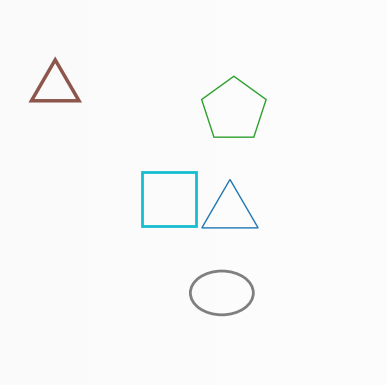[{"shape": "triangle", "thickness": 1, "radius": 0.42, "center": [0.594, 0.45]}, {"shape": "pentagon", "thickness": 1, "radius": 0.44, "center": [0.604, 0.714]}, {"shape": "triangle", "thickness": 2.5, "radius": 0.35, "center": [0.143, 0.774]}, {"shape": "oval", "thickness": 2, "radius": 0.41, "center": [0.572, 0.239]}, {"shape": "square", "thickness": 2, "radius": 0.35, "center": [0.436, 0.483]}]